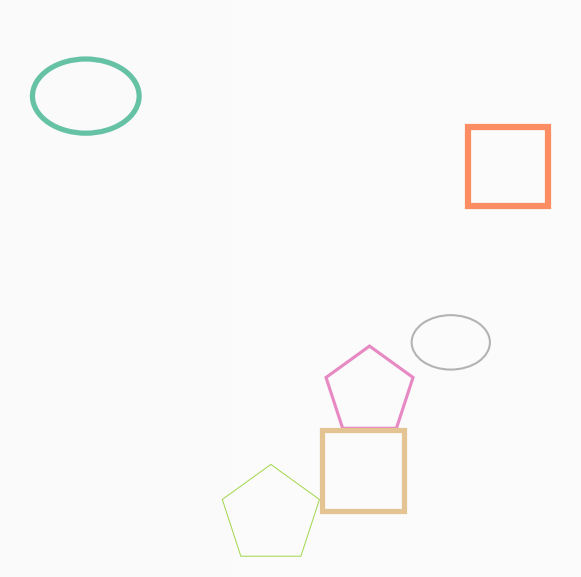[{"shape": "oval", "thickness": 2.5, "radius": 0.46, "center": [0.148, 0.833]}, {"shape": "square", "thickness": 3, "radius": 0.34, "center": [0.874, 0.711]}, {"shape": "pentagon", "thickness": 1.5, "radius": 0.39, "center": [0.636, 0.321]}, {"shape": "pentagon", "thickness": 0.5, "radius": 0.44, "center": [0.466, 0.107]}, {"shape": "square", "thickness": 2.5, "radius": 0.35, "center": [0.624, 0.185]}, {"shape": "oval", "thickness": 1, "radius": 0.34, "center": [0.776, 0.406]}]